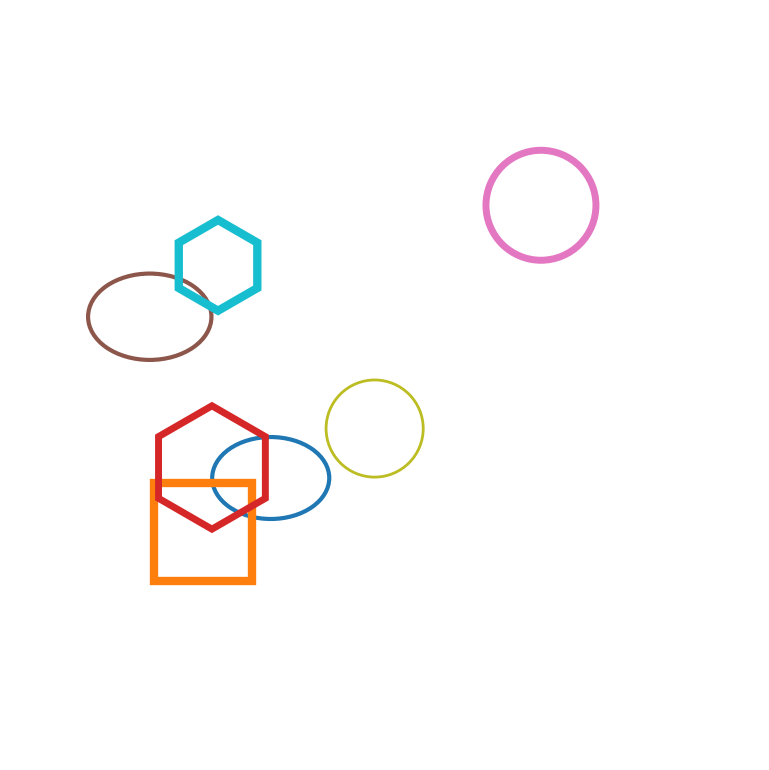[{"shape": "oval", "thickness": 1.5, "radius": 0.38, "center": [0.352, 0.379]}, {"shape": "square", "thickness": 3, "radius": 0.32, "center": [0.264, 0.309]}, {"shape": "hexagon", "thickness": 2.5, "radius": 0.4, "center": [0.275, 0.393]}, {"shape": "oval", "thickness": 1.5, "radius": 0.4, "center": [0.194, 0.589]}, {"shape": "circle", "thickness": 2.5, "radius": 0.36, "center": [0.703, 0.733]}, {"shape": "circle", "thickness": 1, "radius": 0.32, "center": [0.487, 0.443]}, {"shape": "hexagon", "thickness": 3, "radius": 0.29, "center": [0.283, 0.655]}]